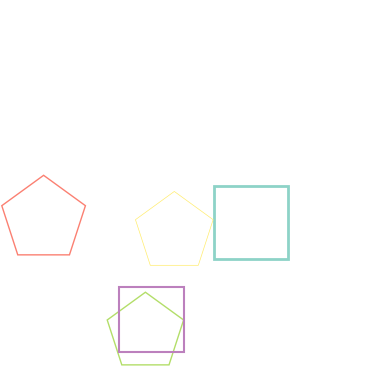[{"shape": "square", "thickness": 2, "radius": 0.48, "center": [0.652, 0.422]}, {"shape": "pentagon", "thickness": 1, "radius": 0.57, "center": [0.113, 0.43]}, {"shape": "pentagon", "thickness": 1, "radius": 0.52, "center": [0.378, 0.137]}, {"shape": "square", "thickness": 1.5, "radius": 0.42, "center": [0.394, 0.171]}, {"shape": "pentagon", "thickness": 0.5, "radius": 0.53, "center": [0.453, 0.397]}]